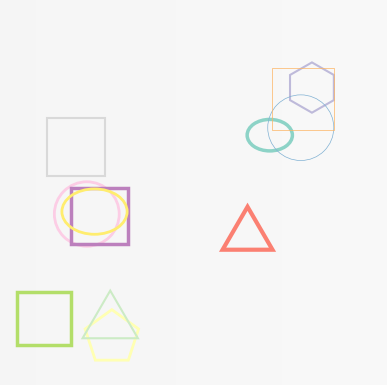[{"shape": "oval", "thickness": 2.5, "radius": 0.29, "center": [0.696, 0.649]}, {"shape": "pentagon", "thickness": 2, "radius": 0.36, "center": [0.289, 0.123]}, {"shape": "hexagon", "thickness": 1.5, "radius": 0.33, "center": [0.805, 0.773]}, {"shape": "triangle", "thickness": 3, "radius": 0.37, "center": [0.639, 0.389]}, {"shape": "circle", "thickness": 0.5, "radius": 0.43, "center": [0.776, 0.668]}, {"shape": "square", "thickness": 0.5, "radius": 0.4, "center": [0.781, 0.743]}, {"shape": "square", "thickness": 2.5, "radius": 0.34, "center": [0.114, 0.174]}, {"shape": "circle", "thickness": 2, "radius": 0.42, "center": [0.224, 0.444]}, {"shape": "square", "thickness": 1.5, "radius": 0.38, "center": [0.197, 0.619]}, {"shape": "square", "thickness": 2.5, "radius": 0.37, "center": [0.257, 0.439]}, {"shape": "triangle", "thickness": 1.5, "radius": 0.41, "center": [0.284, 0.163]}, {"shape": "oval", "thickness": 2, "radius": 0.42, "center": [0.244, 0.45]}]